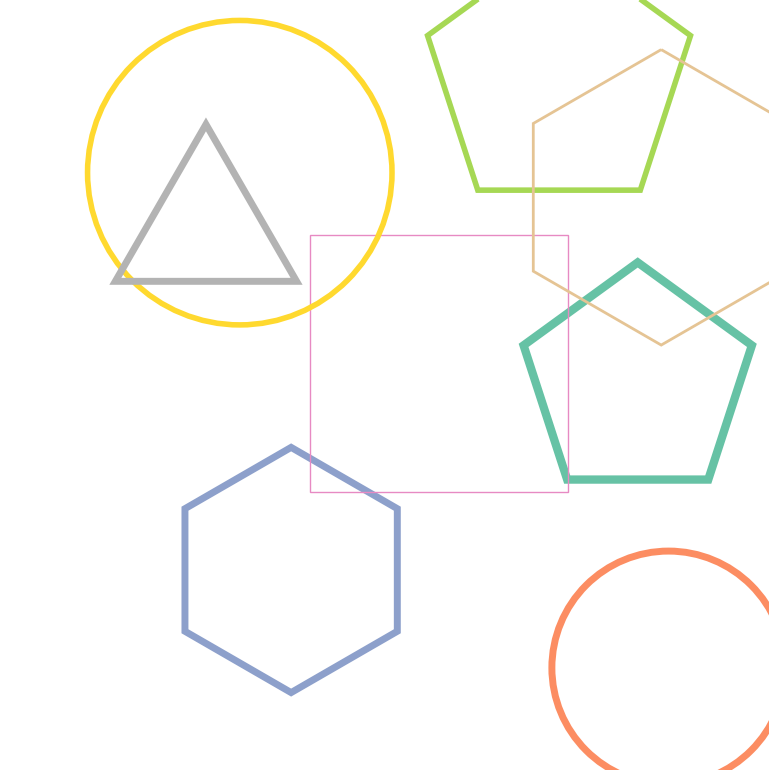[{"shape": "pentagon", "thickness": 3, "radius": 0.78, "center": [0.828, 0.503]}, {"shape": "circle", "thickness": 2.5, "radius": 0.76, "center": [0.868, 0.133]}, {"shape": "hexagon", "thickness": 2.5, "radius": 0.8, "center": [0.378, 0.26]}, {"shape": "square", "thickness": 0.5, "radius": 0.84, "center": [0.57, 0.528]}, {"shape": "pentagon", "thickness": 2, "radius": 0.9, "center": [0.726, 0.898]}, {"shape": "circle", "thickness": 2, "radius": 0.99, "center": [0.311, 0.776]}, {"shape": "hexagon", "thickness": 1, "radius": 0.96, "center": [0.859, 0.744]}, {"shape": "triangle", "thickness": 2.5, "radius": 0.68, "center": [0.267, 0.703]}]